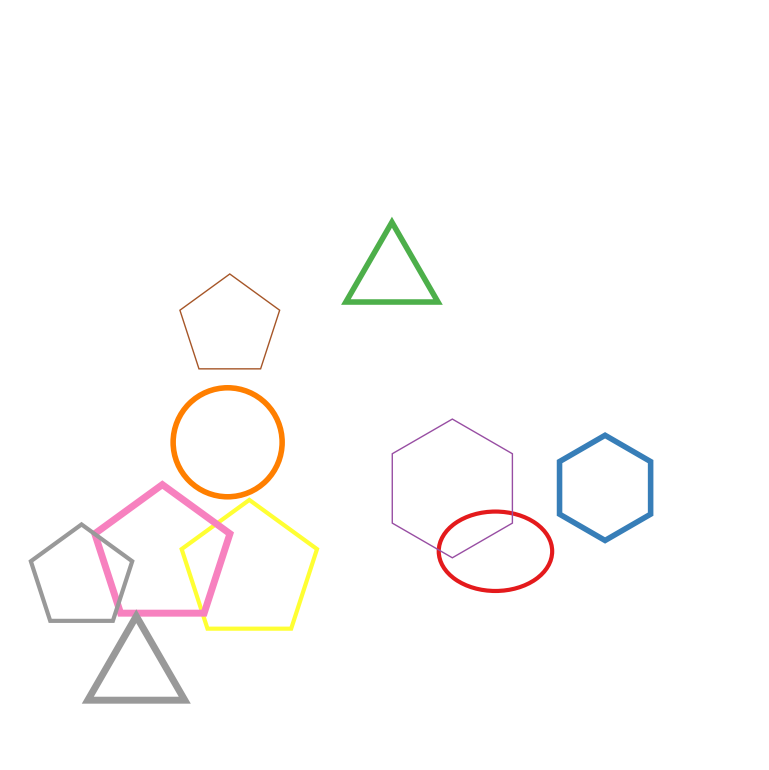[{"shape": "oval", "thickness": 1.5, "radius": 0.37, "center": [0.643, 0.284]}, {"shape": "hexagon", "thickness": 2, "radius": 0.34, "center": [0.786, 0.366]}, {"shape": "triangle", "thickness": 2, "radius": 0.35, "center": [0.509, 0.642]}, {"shape": "hexagon", "thickness": 0.5, "radius": 0.45, "center": [0.587, 0.366]}, {"shape": "circle", "thickness": 2, "radius": 0.35, "center": [0.296, 0.426]}, {"shape": "pentagon", "thickness": 1.5, "radius": 0.46, "center": [0.324, 0.258]}, {"shape": "pentagon", "thickness": 0.5, "radius": 0.34, "center": [0.298, 0.576]}, {"shape": "pentagon", "thickness": 2.5, "radius": 0.46, "center": [0.211, 0.278]}, {"shape": "pentagon", "thickness": 1.5, "radius": 0.35, "center": [0.106, 0.25]}, {"shape": "triangle", "thickness": 2.5, "radius": 0.36, "center": [0.177, 0.127]}]